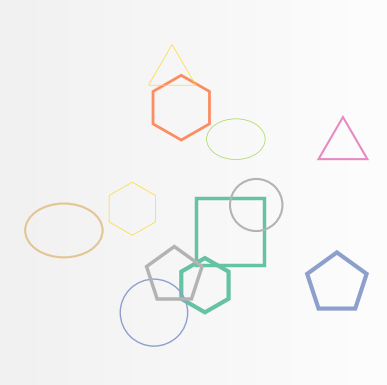[{"shape": "square", "thickness": 2.5, "radius": 0.44, "center": [0.593, 0.399]}, {"shape": "hexagon", "thickness": 3, "radius": 0.35, "center": [0.529, 0.259]}, {"shape": "hexagon", "thickness": 2, "radius": 0.42, "center": [0.468, 0.72]}, {"shape": "pentagon", "thickness": 3, "radius": 0.4, "center": [0.869, 0.264]}, {"shape": "circle", "thickness": 1, "radius": 0.43, "center": [0.397, 0.188]}, {"shape": "triangle", "thickness": 1.5, "radius": 0.36, "center": [0.885, 0.623]}, {"shape": "oval", "thickness": 0.5, "radius": 0.38, "center": [0.609, 0.639]}, {"shape": "triangle", "thickness": 0.5, "radius": 0.35, "center": [0.444, 0.814]}, {"shape": "hexagon", "thickness": 0.5, "radius": 0.34, "center": [0.341, 0.458]}, {"shape": "oval", "thickness": 1.5, "radius": 0.5, "center": [0.165, 0.401]}, {"shape": "circle", "thickness": 1.5, "radius": 0.34, "center": [0.661, 0.468]}, {"shape": "pentagon", "thickness": 2.5, "radius": 0.38, "center": [0.45, 0.284]}]